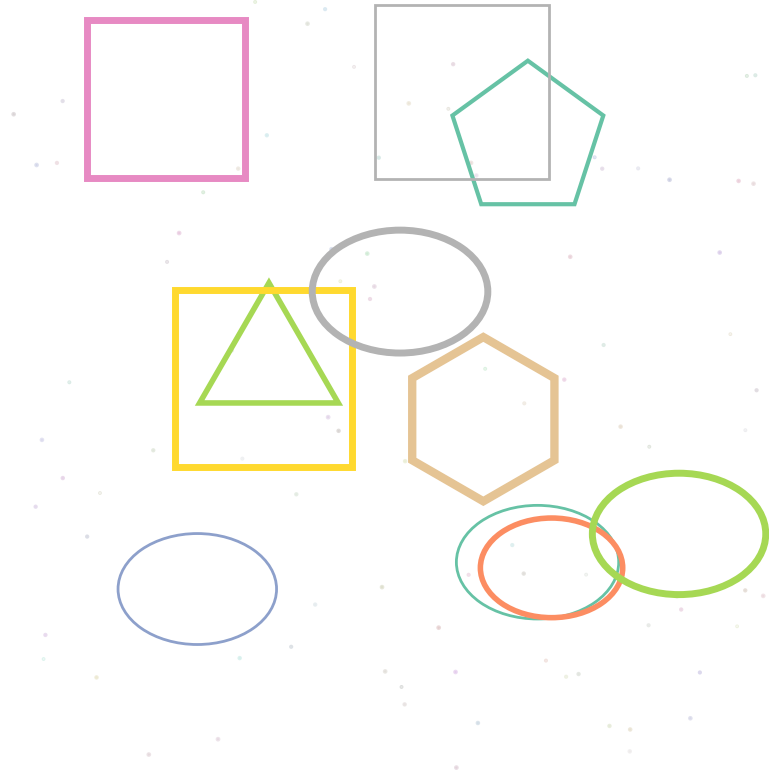[{"shape": "oval", "thickness": 1, "radius": 0.53, "center": [0.698, 0.27]}, {"shape": "pentagon", "thickness": 1.5, "radius": 0.52, "center": [0.686, 0.818]}, {"shape": "oval", "thickness": 2, "radius": 0.46, "center": [0.716, 0.263]}, {"shape": "oval", "thickness": 1, "radius": 0.51, "center": [0.256, 0.235]}, {"shape": "square", "thickness": 2.5, "radius": 0.51, "center": [0.216, 0.871]}, {"shape": "triangle", "thickness": 2, "radius": 0.52, "center": [0.349, 0.529]}, {"shape": "oval", "thickness": 2.5, "radius": 0.56, "center": [0.882, 0.307]}, {"shape": "square", "thickness": 2.5, "radius": 0.58, "center": [0.342, 0.509]}, {"shape": "hexagon", "thickness": 3, "radius": 0.53, "center": [0.628, 0.456]}, {"shape": "square", "thickness": 1, "radius": 0.56, "center": [0.6, 0.88]}, {"shape": "oval", "thickness": 2.5, "radius": 0.57, "center": [0.52, 0.621]}]